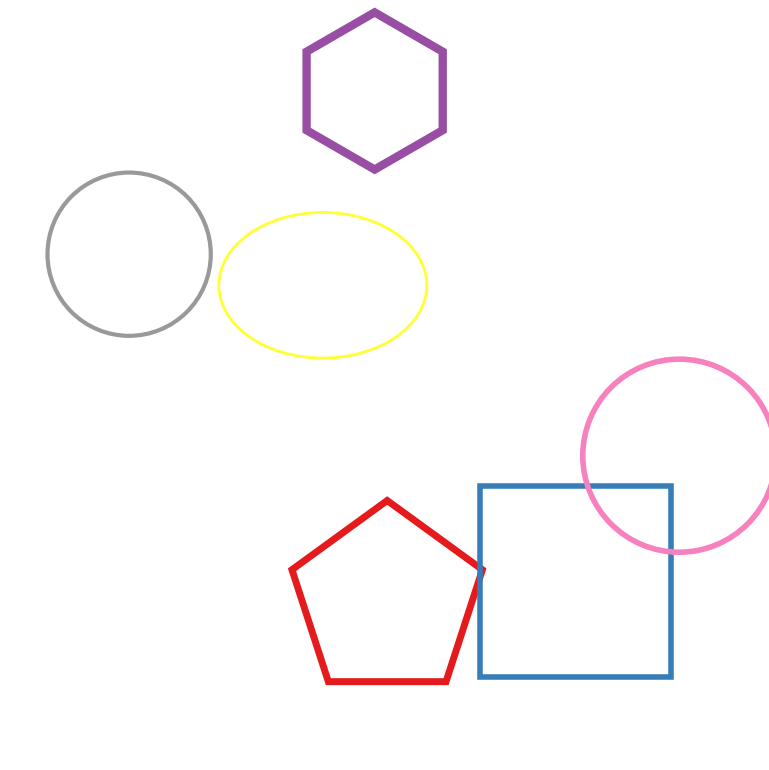[{"shape": "pentagon", "thickness": 2.5, "radius": 0.65, "center": [0.503, 0.22]}, {"shape": "square", "thickness": 2, "radius": 0.62, "center": [0.747, 0.245]}, {"shape": "hexagon", "thickness": 3, "radius": 0.51, "center": [0.487, 0.882]}, {"shape": "oval", "thickness": 1, "radius": 0.68, "center": [0.419, 0.63]}, {"shape": "circle", "thickness": 2, "radius": 0.63, "center": [0.882, 0.408]}, {"shape": "circle", "thickness": 1.5, "radius": 0.53, "center": [0.168, 0.67]}]